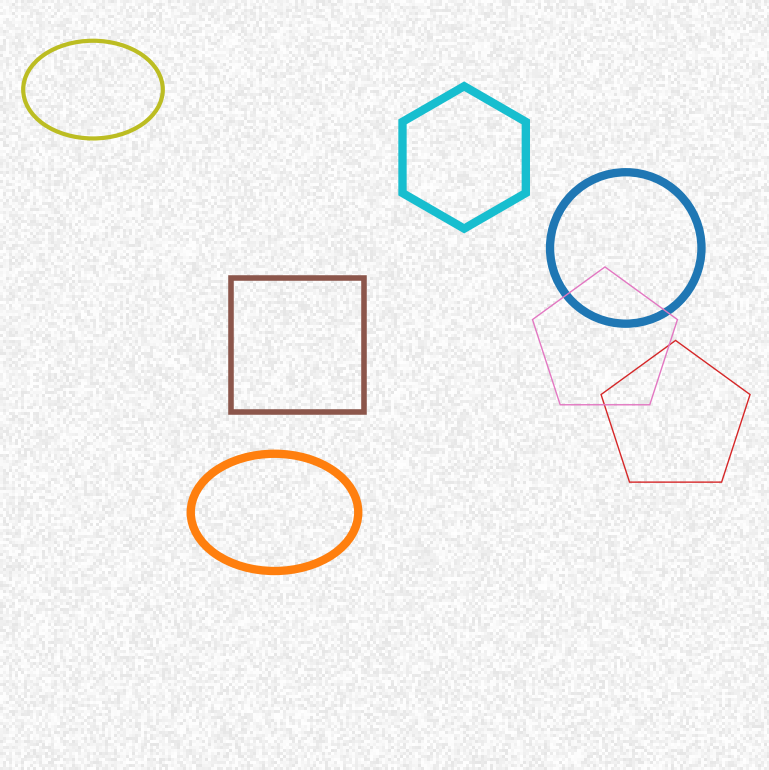[{"shape": "circle", "thickness": 3, "radius": 0.49, "center": [0.813, 0.678]}, {"shape": "oval", "thickness": 3, "radius": 0.54, "center": [0.357, 0.335]}, {"shape": "pentagon", "thickness": 0.5, "radius": 0.51, "center": [0.877, 0.456]}, {"shape": "square", "thickness": 2, "radius": 0.43, "center": [0.386, 0.552]}, {"shape": "pentagon", "thickness": 0.5, "radius": 0.49, "center": [0.786, 0.554]}, {"shape": "oval", "thickness": 1.5, "radius": 0.45, "center": [0.121, 0.884]}, {"shape": "hexagon", "thickness": 3, "radius": 0.46, "center": [0.603, 0.796]}]